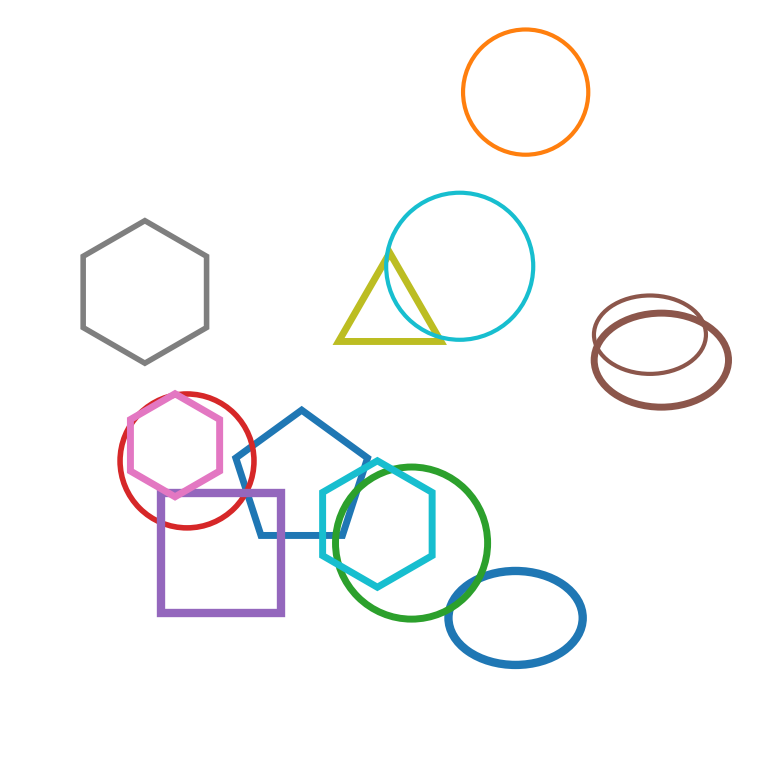[{"shape": "pentagon", "thickness": 2.5, "radius": 0.45, "center": [0.392, 0.377]}, {"shape": "oval", "thickness": 3, "radius": 0.44, "center": [0.67, 0.197]}, {"shape": "circle", "thickness": 1.5, "radius": 0.41, "center": [0.683, 0.88]}, {"shape": "circle", "thickness": 2.5, "radius": 0.49, "center": [0.534, 0.295]}, {"shape": "circle", "thickness": 2, "radius": 0.43, "center": [0.243, 0.401]}, {"shape": "square", "thickness": 3, "radius": 0.39, "center": [0.287, 0.282]}, {"shape": "oval", "thickness": 1.5, "radius": 0.36, "center": [0.844, 0.565]}, {"shape": "oval", "thickness": 2.5, "radius": 0.44, "center": [0.859, 0.532]}, {"shape": "hexagon", "thickness": 2.5, "radius": 0.33, "center": [0.227, 0.422]}, {"shape": "hexagon", "thickness": 2, "radius": 0.46, "center": [0.188, 0.621]}, {"shape": "triangle", "thickness": 2.5, "radius": 0.38, "center": [0.506, 0.595]}, {"shape": "circle", "thickness": 1.5, "radius": 0.48, "center": [0.597, 0.654]}, {"shape": "hexagon", "thickness": 2.5, "radius": 0.41, "center": [0.49, 0.319]}]